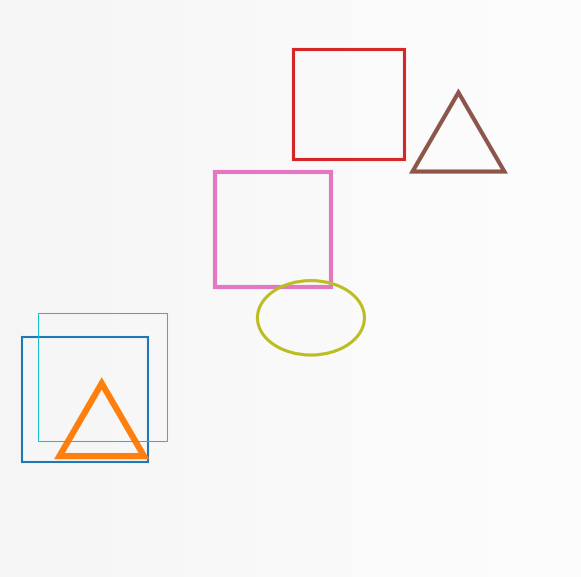[{"shape": "square", "thickness": 1, "radius": 0.54, "center": [0.146, 0.307]}, {"shape": "triangle", "thickness": 3, "radius": 0.42, "center": [0.175, 0.251]}, {"shape": "square", "thickness": 1.5, "radius": 0.48, "center": [0.6, 0.819]}, {"shape": "triangle", "thickness": 2, "radius": 0.46, "center": [0.789, 0.748]}, {"shape": "square", "thickness": 2, "radius": 0.5, "center": [0.469, 0.601]}, {"shape": "oval", "thickness": 1.5, "radius": 0.46, "center": [0.535, 0.449]}, {"shape": "square", "thickness": 0.5, "radius": 0.56, "center": [0.177, 0.346]}]